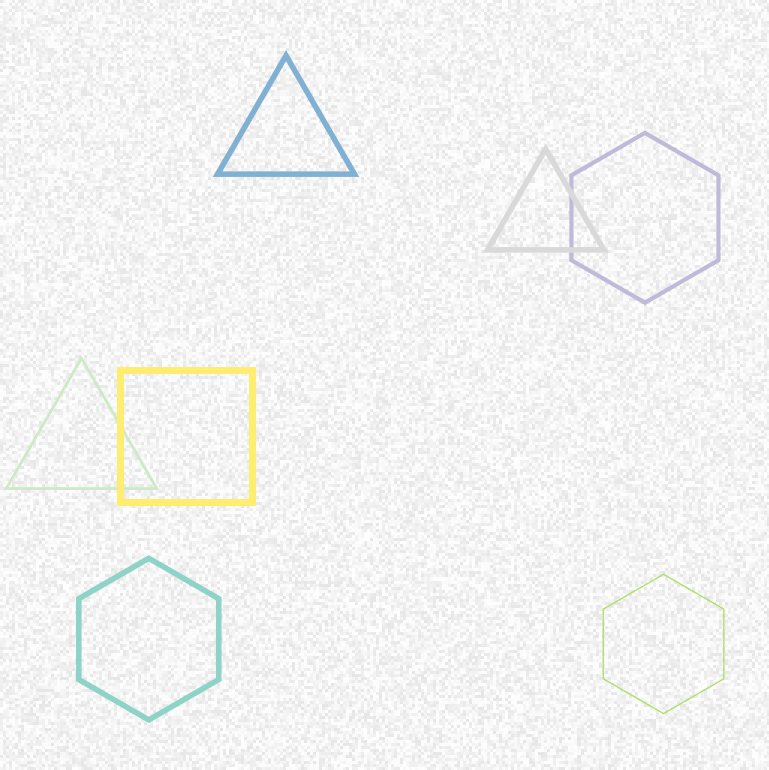[{"shape": "hexagon", "thickness": 2, "radius": 0.52, "center": [0.193, 0.17]}, {"shape": "hexagon", "thickness": 1.5, "radius": 0.55, "center": [0.838, 0.717]}, {"shape": "triangle", "thickness": 2, "radius": 0.51, "center": [0.371, 0.825]}, {"shape": "hexagon", "thickness": 0.5, "radius": 0.45, "center": [0.862, 0.164]}, {"shape": "triangle", "thickness": 2, "radius": 0.44, "center": [0.709, 0.719]}, {"shape": "triangle", "thickness": 1, "radius": 0.56, "center": [0.106, 0.422]}, {"shape": "square", "thickness": 2.5, "radius": 0.43, "center": [0.241, 0.434]}]